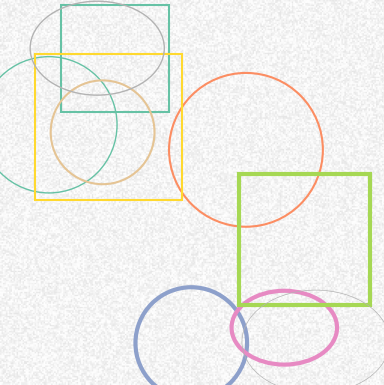[{"shape": "square", "thickness": 1.5, "radius": 0.7, "center": [0.299, 0.848]}, {"shape": "circle", "thickness": 1, "radius": 0.88, "center": [0.127, 0.676]}, {"shape": "circle", "thickness": 1.5, "radius": 1.0, "center": [0.639, 0.611]}, {"shape": "circle", "thickness": 3, "radius": 0.72, "center": [0.497, 0.109]}, {"shape": "oval", "thickness": 3, "radius": 0.69, "center": [0.738, 0.149]}, {"shape": "square", "thickness": 3, "radius": 0.85, "center": [0.791, 0.378]}, {"shape": "square", "thickness": 1.5, "radius": 0.95, "center": [0.282, 0.67]}, {"shape": "circle", "thickness": 1.5, "radius": 0.67, "center": [0.267, 0.656]}, {"shape": "oval", "thickness": 0.5, "radius": 0.96, "center": [0.82, 0.112]}, {"shape": "oval", "thickness": 1, "radius": 0.87, "center": [0.253, 0.875]}]